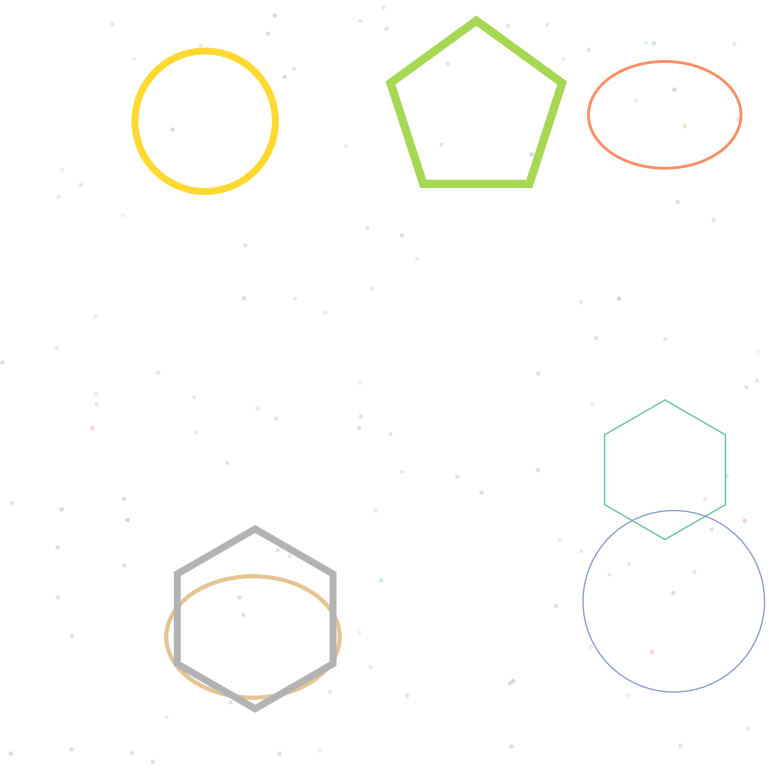[{"shape": "hexagon", "thickness": 0.5, "radius": 0.45, "center": [0.864, 0.39]}, {"shape": "oval", "thickness": 1, "radius": 0.5, "center": [0.863, 0.851]}, {"shape": "circle", "thickness": 0.5, "radius": 0.59, "center": [0.875, 0.219]}, {"shape": "pentagon", "thickness": 3, "radius": 0.59, "center": [0.619, 0.856]}, {"shape": "circle", "thickness": 2.5, "radius": 0.46, "center": [0.266, 0.843]}, {"shape": "oval", "thickness": 1.5, "radius": 0.56, "center": [0.329, 0.173]}, {"shape": "hexagon", "thickness": 2.5, "radius": 0.58, "center": [0.331, 0.196]}]